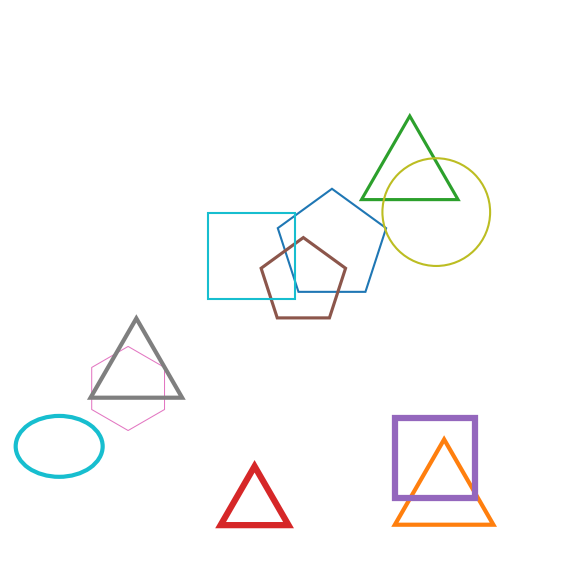[{"shape": "pentagon", "thickness": 1, "radius": 0.49, "center": [0.575, 0.574]}, {"shape": "triangle", "thickness": 2, "radius": 0.49, "center": [0.769, 0.14]}, {"shape": "triangle", "thickness": 1.5, "radius": 0.48, "center": [0.71, 0.702]}, {"shape": "triangle", "thickness": 3, "radius": 0.34, "center": [0.441, 0.124]}, {"shape": "square", "thickness": 3, "radius": 0.35, "center": [0.753, 0.206]}, {"shape": "pentagon", "thickness": 1.5, "radius": 0.38, "center": [0.525, 0.511]}, {"shape": "hexagon", "thickness": 0.5, "radius": 0.36, "center": [0.222, 0.326]}, {"shape": "triangle", "thickness": 2, "radius": 0.46, "center": [0.236, 0.356]}, {"shape": "circle", "thickness": 1, "radius": 0.47, "center": [0.755, 0.632]}, {"shape": "square", "thickness": 1, "radius": 0.37, "center": [0.435, 0.556]}, {"shape": "oval", "thickness": 2, "radius": 0.38, "center": [0.102, 0.226]}]